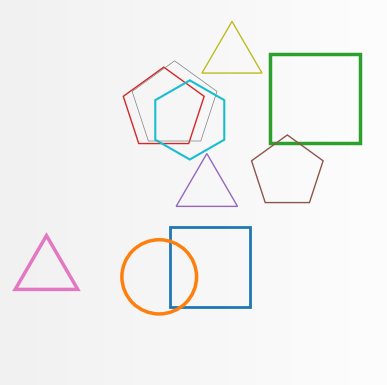[{"shape": "square", "thickness": 2, "radius": 0.52, "center": [0.542, 0.307]}, {"shape": "circle", "thickness": 2.5, "radius": 0.48, "center": [0.411, 0.281]}, {"shape": "square", "thickness": 2.5, "radius": 0.58, "center": [0.813, 0.745]}, {"shape": "pentagon", "thickness": 1, "radius": 0.55, "center": [0.423, 0.716]}, {"shape": "triangle", "thickness": 1, "radius": 0.46, "center": [0.534, 0.51]}, {"shape": "pentagon", "thickness": 1, "radius": 0.49, "center": [0.742, 0.552]}, {"shape": "triangle", "thickness": 2.5, "radius": 0.47, "center": [0.12, 0.295]}, {"shape": "pentagon", "thickness": 0.5, "radius": 0.58, "center": [0.45, 0.727]}, {"shape": "triangle", "thickness": 1, "radius": 0.45, "center": [0.599, 0.855]}, {"shape": "hexagon", "thickness": 1.5, "radius": 0.51, "center": [0.49, 0.688]}]